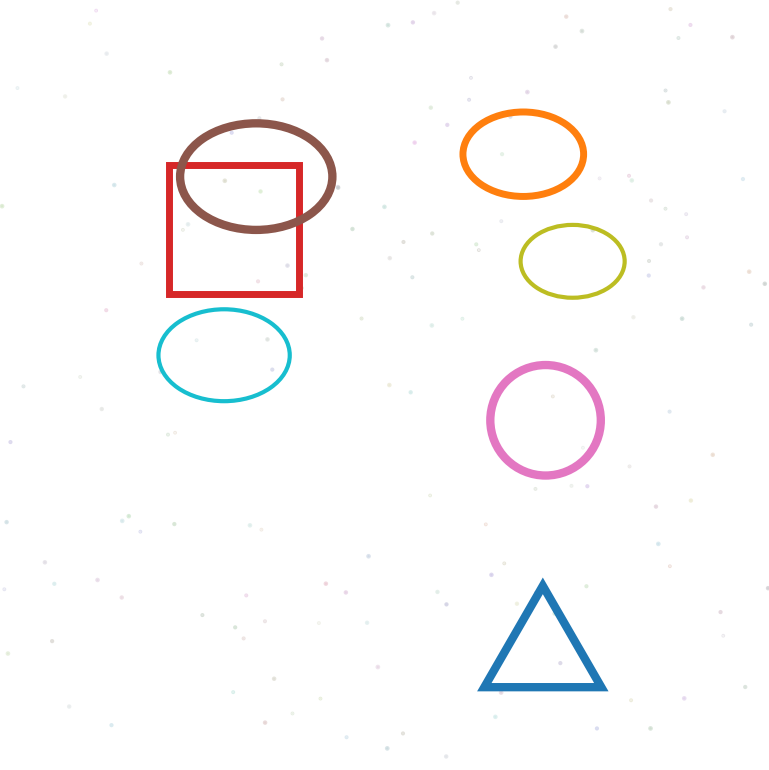[{"shape": "triangle", "thickness": 3, "radius": 0.44, "center": [0.705, 0.151]}, {"shape": "oval", "thickness": 2.5, "radius": 0.39, "center": [0.68, 0.8]}, {"shape": "square", "thickness": 2.5, "radius": 0.42, "center": [0.304, 0.702]}, {"shape": "oval", "thickness": 3, "radius": 0.49, "center": [0.333, 0.771]}, {"shape": "circle", "thickness": 3, "radius": 0.36, "center": [0.709, 0.454]}, {"shape": "oval", "thickness": 1.5, "radius": 0.34, "center": [0.744, 0.661]}, {"shape": "oval", "thickness": 1.5, "radius": 0.43, "center": [0.291, 0.539]}]